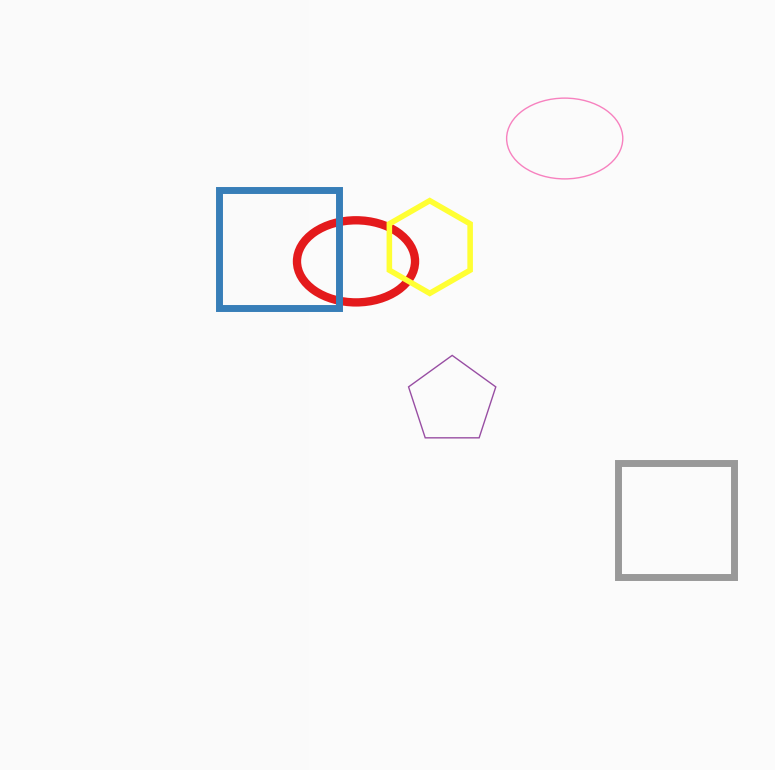[{"shape": "oval", "thickness": 3, "radius": 0.38, "center": [0.459, 0.661]}, {"shape": "square", "thickness": 2.5, "radius": 0.38, "center": [0.36, 0.677]}, {"shape": "pentagon", "thickness": 0.5, "radius": 0.3, "center": [0.583, 0.479]}, {"shape": "hexagon", "thickness": 2, "radius": 0.3, "center": [0.555, 0.679]}, {"shape": "oval", "thickness": 0.5, "radius": 0.37, "center": [0.729, 0.82]}, {"shape": "square", "thickness": 2.5, "radius": 0.37, "center": [0.872, 0.324]}]